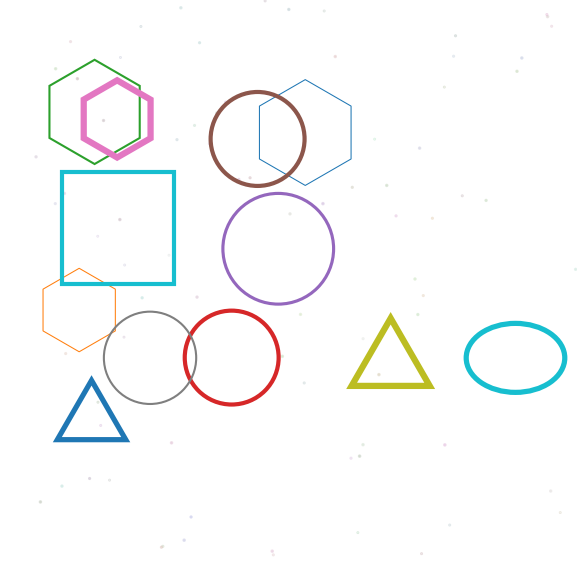[{"shape": "hexagon", "thickness": 0.5, "radius": 0.46, "center": [0.529, 0.77]}, {"shape": "triangle", "thickness": 2.5, "radius": 0.34, "center": [0.159, 0.272]}, {"shape": "hexagon", "thickness": 0.5, "radius": 0.36, "center": [0.137, 0.462]}, {"shape": "hexagon", "thickness": 1, "radius": 0.45, "center": [0.164, 0.805]}, {"shape": "circle", "thickness": 2, "radius": 0.41, "center": [0.401, 0.38]}, {"shape": "circle", "thickness": 1.5, "radius": 0.48, "center": [0.482, 0.568]}, {"shape": "circle", "thickness": 2, "radius": 0.41, "center": [0.446, 0.759]}, {"shape": "hexagon", "thickness": 3, "radius": 0.33, "center": [0.203, 0.793]}, {"shape": "circle", "thickness": 1, "radius": 0.4, "center": [0.26, 0.38]}, {"shape": "triangle", "thickness": 3, "radius": 0.39, "center": [0.676, 0.37]}, {"shape": "oval", "thickness": 2.5, "radius": 0.43, "center": [0.893, 0.379]}, {"shape": "square", "thickness": 2, "radius": 0.49, "center": [0.204, 0.605]}]